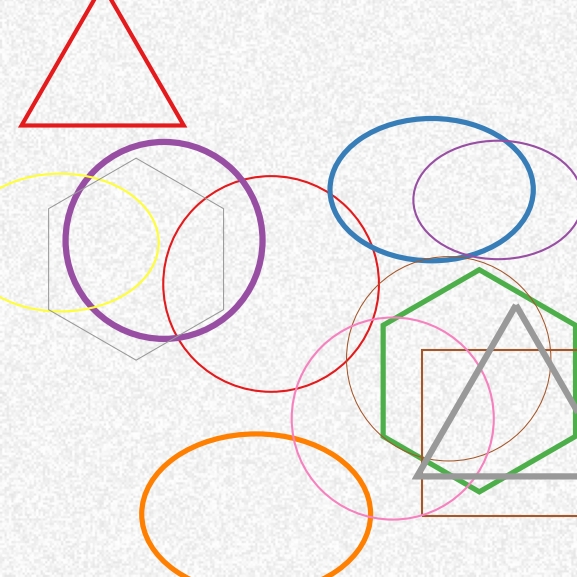[{"shape": "circle", "thickness": 1, "radius": 0.93, "center": [0.469, 0.507]}, {"shape": "triangle", "thickness": 2, "radius": 0.81, "center": [0.178, 0.863]}, {"shape": "oval", "thickness": 2.5, "radius": 0.88, "center": [0.747, 0.671]}, {"shape": "hexagon", "thickness": 2.5, "radius": 0.96, "center": [0.83, 0.34]}, {"shape": "circle", "thickness": 3, "radius": 0.85, "center": [0.284, 0.583]}, {"shape": "oval", "thickness": 1, "radius": 0.73, "center": [0.862, 0.653]}, {"shape": "oval", "thickness": 2.5, "radius": 0.99, "center": [0.444, 0.109]}, {"shape": "oval", "thickness": 1, "radius": 0.85, "center": [0.104, 0.579]}, {"shape": "square", "thickness": 1, "radius": 0.72, "center": [0.875, 0.249]}, {"shape": "circle", "thickness": 0.5, "radius": 0.88, "center": [0.777, 0.378]}, {"shape": "circle", "thickness": 1, "radius": 0.87, "center": [0.68, 0.274]}, {"shape": "hexagon", "thickness": 0.5, "radius": 0.87, "center": [0.236, 0.55]}, {"shape": "triangle", "thickness": 3, "radius": 0.99, "center": [0.893, 0.273]}]